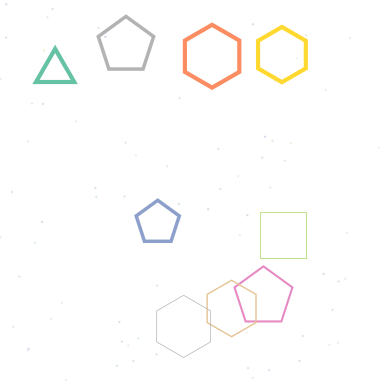[{"shape": "triangle", "thickness": 3, "radius": 0.29, "center": [0.143, 0.816]}, {"shape": "hexagon", "thickness": 3, "radius": 0.41, "center": [0.551, 0.854]}, {"shape": "pentagon", "thickness": 2.5, "radius": 0.29, "center": [0.41, 0.421]}, {"shape": "pentagon", "thickness": 1.5, "radius": 0.4, "center": [0.684, 0.229]}, {"shape": "square", "thickness": 0.5, "radius": 0.3, "center": [0.734, 0.39]}, {"shape": "hexagon", "thickness": 3, "radius": 0.36, "center": [0.732, 0.858]}, {"shape": "hexagon", "thickness": 1, "radius": 0.37, "center": [0.602, 0.199]}, {"shape": "hexagon", "thickness": 0.5, "radius": 0.4, "center": [0.477, 0.152]}, {"shape": "pentagon", "thickness": 2.5, "radius": 0.38, "center": [0.327, 0.882]}]